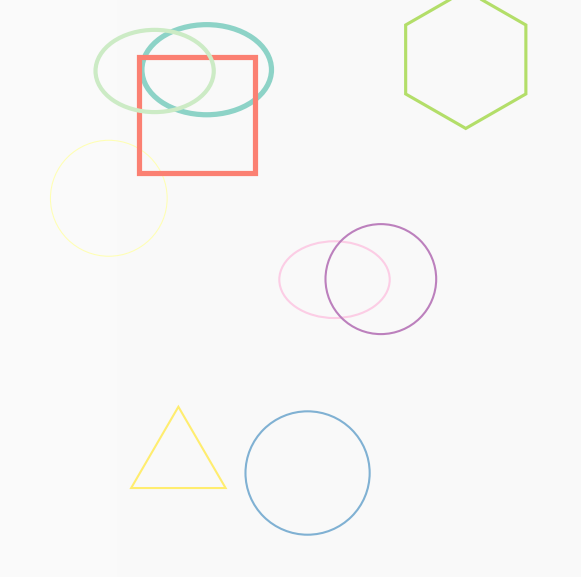[{"shape": "oval", "thickness": 2.5, "radius": 0.56, "center": [0.356, 0.878]}, {"shape": "circle", "thickness": 0.5, "radius": 0.5, "center": [0.187, 0.656]}, {"shape": "square", "thickness": 2.5, "radius": 0.5, "center": [0.339, 0.799]}, {"shape": "circle", "thickness": 1, "radius": 0.53, "center": [0.529, 0.18]}, {"shape": "hexagon", "thickness": 1.5, "radius": 0.6, "center": [0.801, 0.896]}, {"shape": "oval", "thickness": 1, "radius": 0.47, "center": [0.576, 0.515]}, {"shape": "circle", "thickness": 1, "radius": 0.48, "center": [0.655, 0.516]}, {"shape": "oval", "thickness": 2, "radius": 0.51, "center": [0.266, 0.876]}, {"shape": "triangle", "thickness": 1, "radius": 0.47, "center": [0.307, 0.201]}]